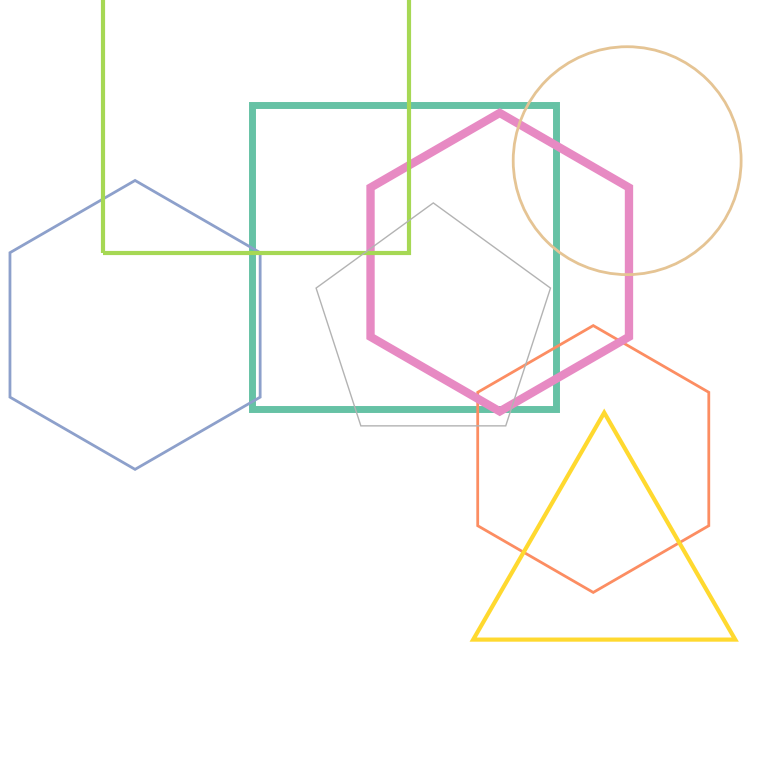[{"shape": "square", "thickness": 2.5, "radius": 0.99, "center": [0.524, 0.666]}, {"shape": "hexagon", "thickness": 1, "radius": 0.87, "center": [0.77, 0.404]}, {"shape": "hexagon", "thickness": 1, "radius": 0.94, "center": [0.175, 0.578]}, {"shape": "hexagon", "thickness": 3, "radius": 0.97, "center": [0.649, 0.66]}, {"shape": "square", "thickness": 1.5, "radius": 0.99, "center": [0.333, 0.871]}, {"shape": "triangle", "thickness": 1.5, "radius": 0.98, "center": [0.785, 0.268]}, {"shape": "circle", "thickness": 1, "radius": 0.74, "center": [0.815, 0.791]}, {"shape": "pentagon", "thickness": 0.5, "radius": 0.8, "center": [0.563, 0.576]}]